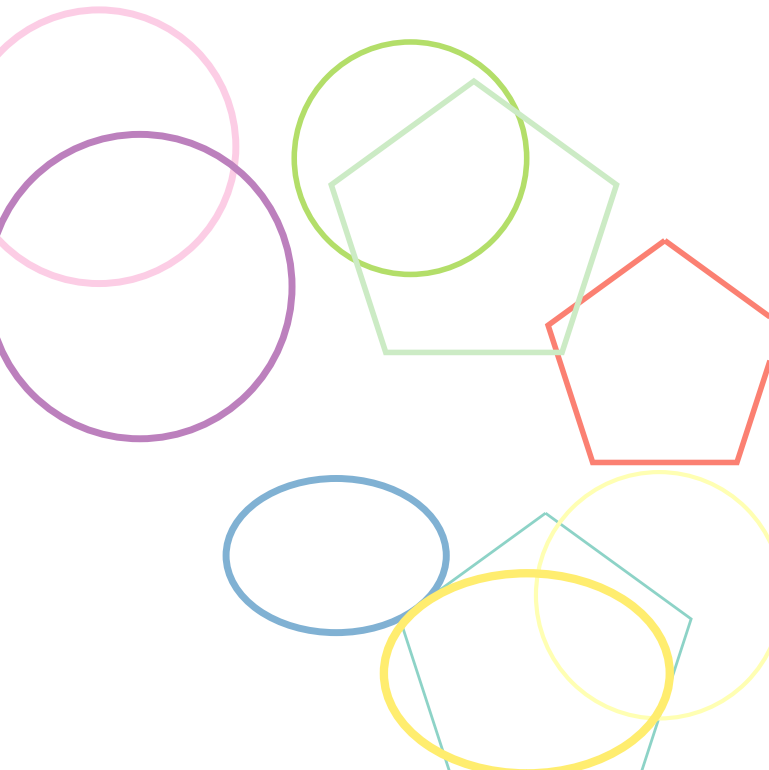[{"shape": "pentagon", "thickness": 1, "radius": 0.99, "center": [0.708, 0.135]}, {"shape": "circle", "thickness": 1.5, "radius": 0.8, "center": [0.856, 0.227]}, {"shape": "pentagon", "thickness": 2, "radius": 0.8, "center": [0.863, 0.528]}, {"shape": "oval", "thickness": 2.5, "radius": 0.71, "center": [0.437, 0.278]}, {"shape": "circle", "thickness": 2, "radius": 0.75, "center": [0.533, 0.795]}, {"shape": "circle", "thickness": 2.5, "radius": 0.89, "center": [0.129, 0.809]}, {"shape": "circle", "thickness": 2.5, "radius": 0.99, "center": [0.182, 0.628]}, {"shape": "pentagon", "thickness": 2, "radius": 0.97, "center": [0.615, 0.7]}, {"shape": "oval", "thickness": 3, "radius": 0.93, "center": [0.684, 0.126]}]